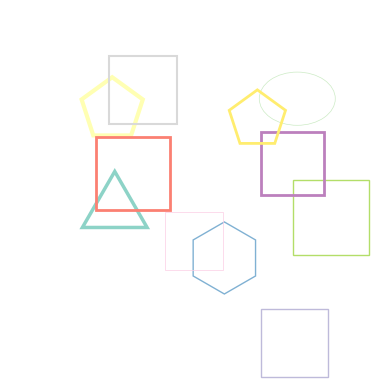[{"shape": "triangle", "thickness": 2.5, "radius": 0.48, "center": [0.298, 0.458]}, {"shape": "pentagon", "thickness": 3, "radius": 0.42, "center": [0.291, 0.716]}, {"shape": "square", "thickness": 1, "radius": 0.44, "center": [0.764, 0.109]}, {"shape": "square", "thickness": 2, "radius": 0.48, "center": [0.345, 0.549]}, {"shape": "hexagon", "thickness": 1, "radius": 0.47, "center": [0.583, 0.33]}, {"shape": "square", "thickness": 1, "radius": 0.49, "center": [0.859, 0.435]}, {"shape": "square", "thickness": 0.5, "radius": 0.38, "center": [0.504, 0.375]}, {"shape": "square", "thickness": 1.5, "radius": 0.45, "center": [0.371, 0.766]}, {"shape": "square", "thickness": 2, "radius": 0.41, "center": [0.759, 0.576]}, {"shape": "oval", "thickness": 0.5, "radius": 0.49, "center": [0.772, 0.744]}, {"shape": "pentagon", "thickness": 2, "radius": 0.38, "center": [0.668, 0.69]}]